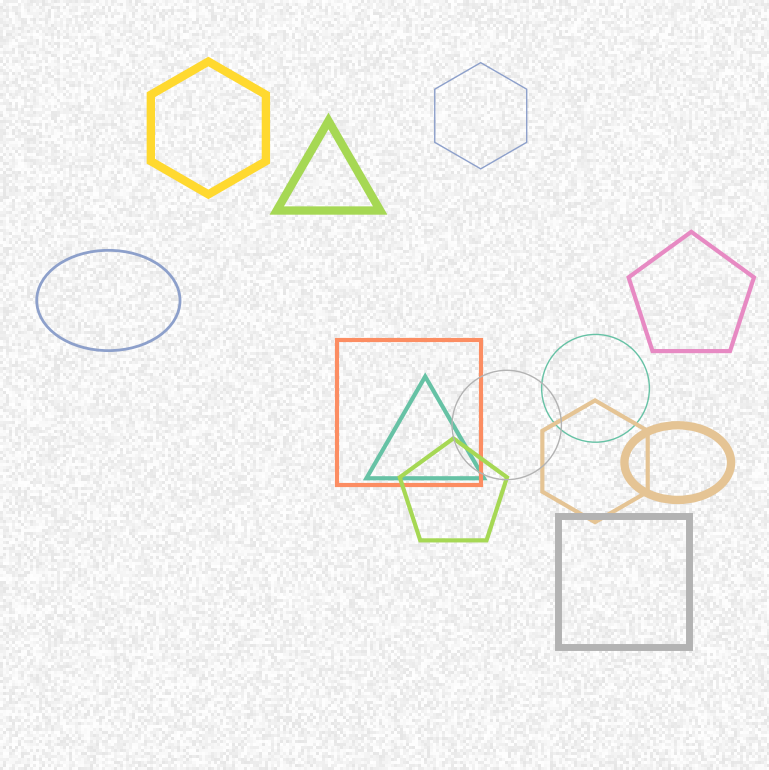[{"shape": "triangle", "thickness": 1.5, "radius": 0.44, "center": [0.552, 0.423]}, {"shape": "circle", "thickness": 0.5, "radius": 0.35, "center": [0.773, 0.496]}, {"shape": "square", "thickness": 1.5, "radius": 0.47, "center": [0.531, 0.465]}, {"shape": "hexagon", "thickness": 0.5, "radius": 0.34, "center": [0.624, 0.85]}, {"shape": "oval", "thickness": 1, "radius": 0.47, "center": [0.141, 0.61]}, {"shape": "pentagon", "thickness": 1.5, "radius": 0.43, "center": [0.898, 0.613]}, {"shape": "pentagon", "thickness": 1.5, "radius": 0.37, "center": [0.589, 0.357]}, {"shape": "triangle", "thickness": 3, "radius": 0.39, "center": [0.427, 0.765]}, {"shape": "hexagon", "thickness": 3, "radius": 0.43, "center": [0.271, 0.834]}, {"shape": "hexagon", "thickness": 1.5, "radius": 0.4, "center": [0.773, 0.401]}, {"shape": "oval", "thickness": 3, "radius": 0.35, "center": [0.88, 0.399]}, {"shape": "square", "thickness": 2.5, "radius": 0.43, "center": [0.809, 0.245]}, {"shape": "circle", "thickness": 0.5, "radius": 0.36, "center": [0.658, 0.448]}]